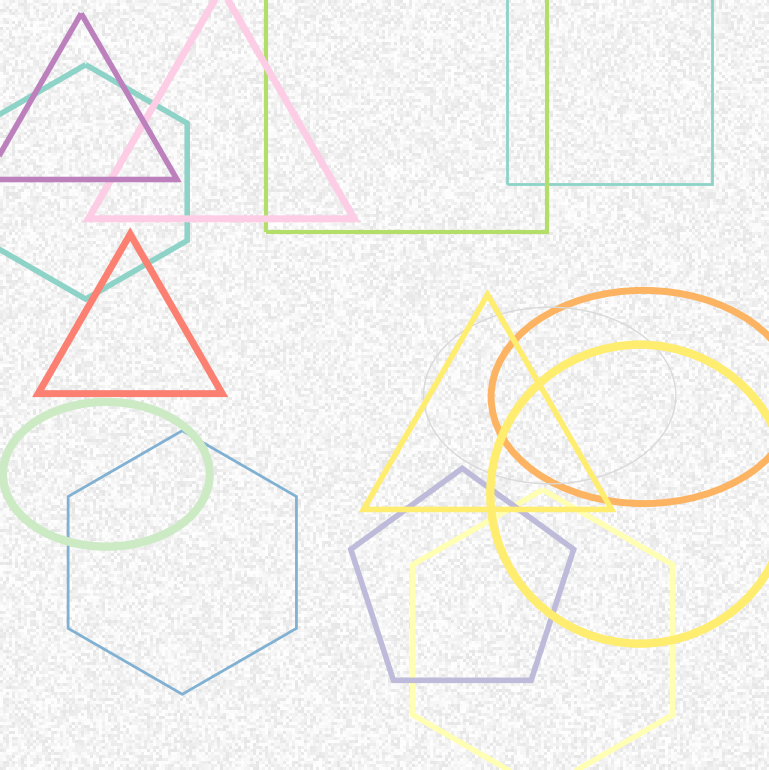[{"shape": "hexagon", "thickness": 2, "radius": 0.76, "center": [0.111, 0.764]}, {"shape": "square", "thickness": 1, "radius": 0.67, "center": [0.792, 0.895]}, {"shape": "hexagon", "thickness": 2, "radius": 0.97, "center": [0.705, 0.169]}, {"shape": "pentagon", "thickness": 2, "radius": 0.76, "center": [0.6, 0.24]}, {"shape": "triangle", "thickness": 2.5, "radius": 0.69, "center": [0.169, 0.558]}, {"shape": "hexagon", "thickness": 1, "radius": 0.86, "center": [0.237, 0.27]}, {"shape": "oval", "thickness": 2.5, "radius": 0.99, "center": [0.836, 0.484]}, {"shape": "square", "thickness": 1.5, "radius": 0.91, "center": [0.527, 0.881]}, {"shape": "triangle", "thickness": 2.5, "radius": 1.0, "center": [0.287, 0.816]}, {"shape": "oval", "thickness": 0.5, "radius": 0.82, "center": [0.714, 0.486]}, {"shape": "triangle", "thickness": 2, "radius": 0.72, "center": [0.105, 0.839]}, {"shape": "oval", "thickness": 3, "radius": 0.67, "center": [0.138, 0.384]}, {"shape": "triangle", "thickness": 2, "radius": 0.93, "center": [0.633, 0.431]}, {"shape": "circle", "thickness": 3, "radius": 0.97, "center": [0.831, 0.358]}]